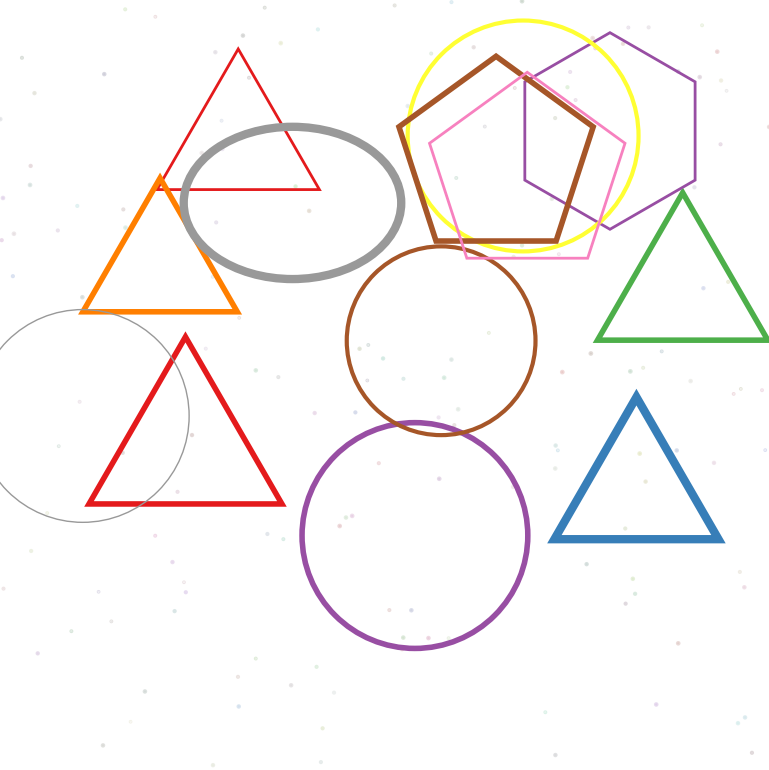[{"shape": "triangle", "thickness": 1, "radius": 0.61, "center": [0.309, 0.815]}, {"shape": "triangle", "thickness": 2, "radius": 0.72, "center": [0.241, 0.418]}, {"shape": "triangle", "thickness": 3, "radius": 0.62, "center": [0.827, 0.361]}, {"shape": "triangle", "thickness": 2, "radius": 0.64, "center": [0.887, 0.622]}, {"shape": "hexagon", "thickness": 1, "radius": 0.64, "center": [0.792, 0.83]}, {"shape": "circle", "thickness": 2, "radius": 0.73, "center": [0.539, 0.304]}, {"shape": "triangle", "thickness": 2, "radius": 0.58, "center": [0.208, 0.653]}, {"shape": "circle", "thickness": 1.5, "radius": 0.75, "center": [0.679, 0.823]}, {"shape": "pentagon", "thickness": 2, "radius": 0.66, "center": [0.644, 0.794]}, {"shape": "circle", "thickness": 1.5, "radius": 0.61, "center": [0.573, 0.557]}, {"shape": "pentagon", "thickness": 1, "radius": 0.67, "center": [0.685, 0.773]}, {"shape": "circle", "thickness": 0.5, "radius": 0.69, "center": [0.107, 0.46]}, {"shape": "oval", "thickness": 3, "radius": 0.71, "center": [0.38, 0.736]}]